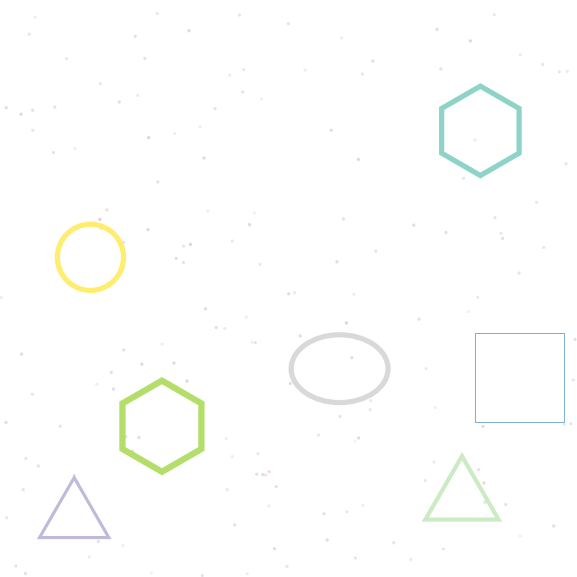[{"shape": "hexagon", "thickness": 2.5, "radius": 0.39, "center": [0.832, 0.773]}, {"shape": "triangle", "thickness": 1.5, "radius": 0.35, "center": [0.128, 0.103]}, {"shape": "square", "thickness": 0.5, "radius": 0.39, "center": [0.899, 0.346]}, {"shape": "hexagon", "thickness": 3, "radius": 0.39, "center": [0.28, 0.261]}, {"shape": "oval", "thickness": 2.5, "radius": 0.42, "center": [0.588, 0.361]}, {"shape": "triangle", "thickness": 2, "radius": 0.37, "center": [0.8, 0.136]}, {"shape": "circle", "thickness": 2.5, "radius": 0.29, "center": [0.157, 0.554]}]